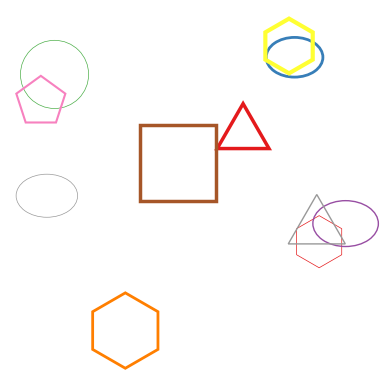[{"shape": "hexagon", "thickness": 0.5, "radius": 0.34, "center": [0.829, 0.372]}, {"shape": "triangle", "thickness": 2.5, "radius": 0.39, "center": [0.631, 0.653]}, {"shape": "oval", "thickness": 2, "radius": 0.37, "center": [0.765, 0.851]}, {"shape": "circle", "thickness": 0.5, "radius": 0.44, "center": [0.142, 0.807]}, {"shape": "oval", "thickness": 1, "radius": 0.43, "center": [0.898, 0.419]}, {"shape": "hexagon", "thickness": 2, "radius": 0.49, "center": [0.325, 0.141]}, {"shape": "hexagon", "thickness": 3, "radius": 0.36, "center": [0.751, 0.881]}, {"shape": "square", "thickness": 2.5, "radius": 0.5, "center": [0.462, 0.577]}, {"shape": "pentagon", "thickness": 1.5, "radius": 0.33, "center": [0.106, 0.736]}, {"shape": "triangle", "thickness": 1, "radius": 0.43, "center": [0.823, 0.409]}, {"shape": "oval", "thickness": 0.5, "radius": 0.4, "center": [0.122, 0.492]}]